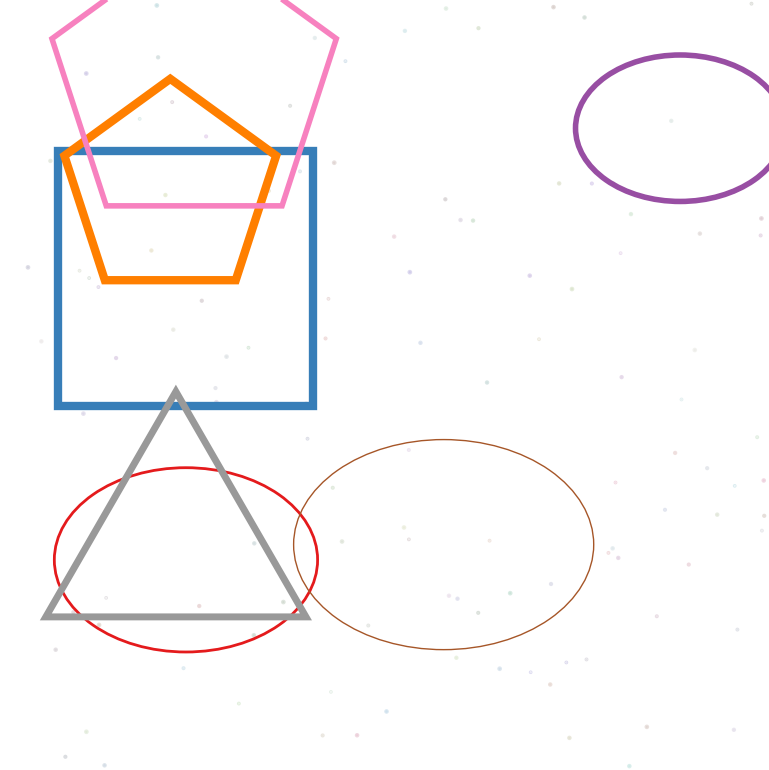[{"shape": "oval", "thickness": 1, "radius": 0.85, "center": [0.242, 0.273]}, {"shape": "square", "thickness": 3, "radius": 0.83, "center": [0.241, 0.638]}, {"shape": "oval", "thickness": 2, "radius": 0.68, "center": [0.883, 0.833]}, {"shape": "pentagon", "thickness": 3, "radius": 0.72, "center": [0.221, 0.753]}, {"shape": "oval", "thickness": 0.5, "radius": 0.97, "center": [0.576, 0.293]}, {"shape": "pentagon", "thickness": 2, "radius": 0.97, "center": [0.252, 0.89]}, {"shape": "triangle", "thickness": 2.5, "radius": 0.98, "center": [0.228, 0.296]}]